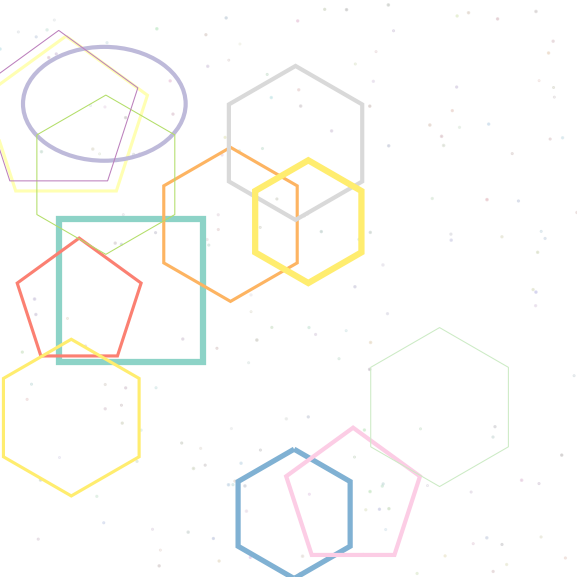[{"shape": "square", "thickness": 3, "radius": 0.62, "center": [0.227, 0.496]}, {"shape": "pentagon", "thickness": 1.5, "radius": 0.74, "center": [0.114, 0.788]}, {"shape": "oval", "thickness": 2, "radius": 0.7, "center": [0.181, 0.819]}, {"shape": "pentagon", "thickness": 1.5, "radius": 0.56, "center": [0.137, 0.474]}, {"shape": "hexagon", "thickness": 2.5, "radius": 0.56, "center": [0.509, 0.109]}, {"shape": "hexagon", "thickness": 1.5, "radius": 0.67, "center": [0.399, 0.611]}, {"shape": "hexagon", "thickness": 0.5, "radius": 0.69, "center": [0.183, 0.697]}, {"shape": "pentagon", "thickness": 2, "radius": 0.61, "center": [0.611, 0.137]}, {"shape": "hexagon", "thickness": 2, "radius": 0.67, "center": [0.512, 0.752]}, {"shape": "pentagon", "thickness": 0.5, "radius": 0.72, "center": [0.102, 0.802]}, {"shape": "hexagon", "thickness": 0.5, "radius": 0.69, "center": [0.761, 0.294]}, {"shape": "hexagon", "thickness": 1.5, "radius": 0.68, "center": [0.123, 0.276]}, {"shape": "hexagon", "thickness": 3, "radius": 0.53, "center": [0.534, 0.615]}]